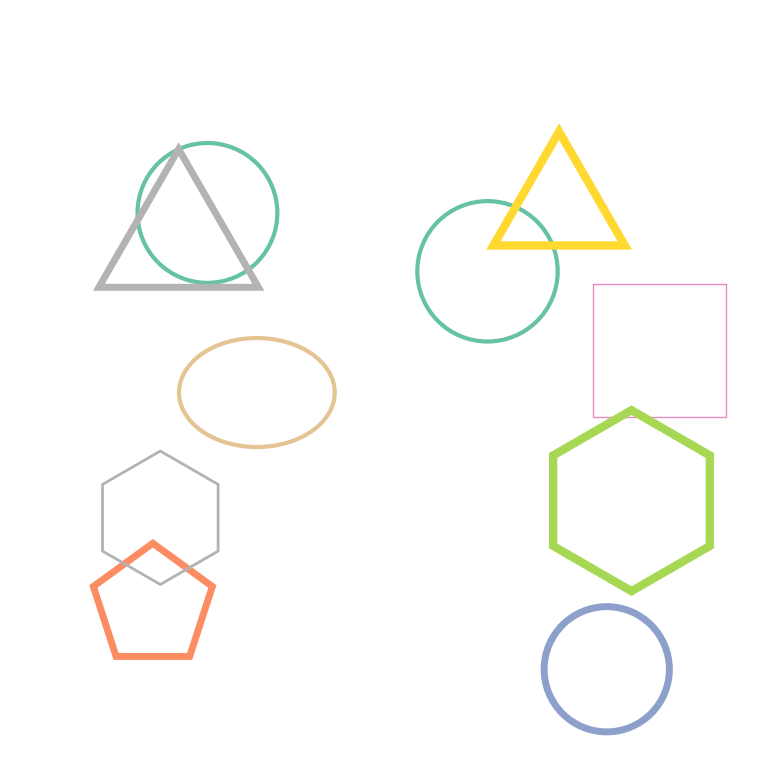[{"shape": "circle", "thickness": 1.5, "radius": 0.46, "center": [0.633, 0.648]}, {"shape": "circle", "thickness": 1.5, "radius": 0.45, "center": [0.269, 0.723]}, {"shape": "pentagon", "thickness": 2.5, "radius": 0.41, "center": [0.199, 0.213]}, {"shape": "circle", "thickness": 2.5, "radius": 0.41, "center": [0.788, 0.131]}, {"shape": "square", "thickness": 0.5, "radius": 0.43, "center": [0.856, 0.545]}, {"shape": "hexagon", "thickness": 3, "radius": 0.59, "center": [0.82, 0.35]}, {"shape": "triangle", "thickness": 3, "radius": 0.49, "center": [0.726, 0.73]}, {"shape": "oval", "thickness": 1.5, "radius": 0.51, "center": [0.334, 0.49]}, {"shape": "hexagon", "thickness": 1, "radius": 0.43, "center": [0.208, 0.328]}, {"shape": "triangle", "thickness": 2.5, "radius": 0.6, "center": [0.232, 0.687]}]